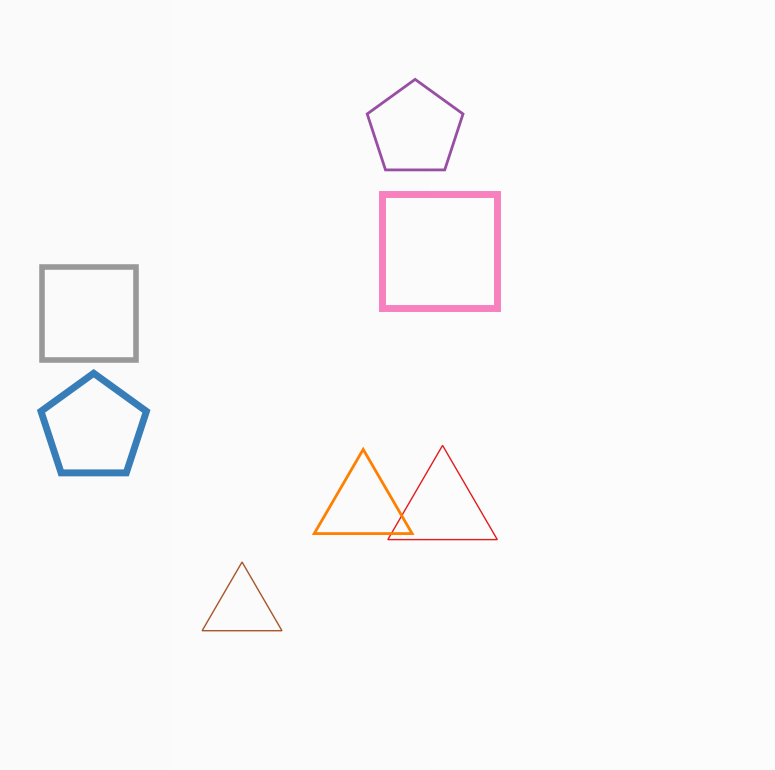[{"shape": "triangle", "thickness": 0.5, "radius": 0.41, "center": [0.571, 0.34]}, {"shape": "pentagon", "thickness": 2.5, "radius": 0.36, "center": [0.121, 0.444]}, {"shape": "pentagon", "thickness": 1, "radius": 0.33, "center": [0.536, 0.832]}, {"shape": "triangle", "thickness": 1, "radius": 0.36, "center": [0.469, 0.343]}, {"shape": "triangle", "thickness": 0.5, "radius": 0.3, "center": [0.312, 0.211]}, {"shape": "square", "thickness": 2.5, "radius": 0.37, "center": [0.567, 0.674]}, {"shape": "square", "thickness": 2, "radius": 0.3, "center": [0.115, 0.593]}]